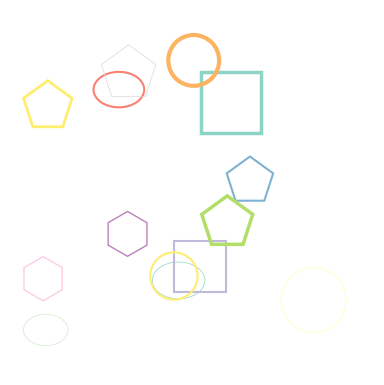[{"shape": "square", "thickness": 2.5, "radius": 0.39, "center": [0.6, 0.733]}, {"shape": "oval", "thickness": 0.5, "radius": 0.34, "center": [0.464, 0.272]}, {"shape": "circle", "thickness": 0.5, "radius": 0.42, "center": [0.815, 0.22]}, {"shape": "square", "thickness": 1.5, "radius": 0.34, "center": [0.519, 0.308]}, {"shape": "oval", "thickness": 1.5, "radius": 0.33, "center": [0.309, 0.767]}, {"shape": "pentagon", "thickness": 1.5, "radius": 0.32, "center": [0.649, 0.53]}, {"shape": "circle", "thickness": 3, "radius": 0.33, "center": [0.503, 0.843]}, {"shape": "pentagon", "thickness": 2.5, "radius": 0.35, "center": [0.59, 0.422]}, {"shape": "hexagon", "thickness": 1, "radius": 0.29, "center": [0.112, 0.276]}, {"shape": "pentagon", "thickness": 0.5, "radius": 0.37, "center": [0.334, 0.809]}, {"shape": "hexagon", "thickness": 1, "radius": 0.29, "center": [0.331, 0.392]}, {"shape": "oval", "thickness": 0.5, "radius": 0.29, "center": [0.119, 0.143]}, {"shape": "circle", "thickness": 1.5, "radius": 0.31, "center": [0.452, 0.283]}, {"shape": "pentagon", "thickness": 2, "radius": 0.33, "center": [0.124, 0.724]}]